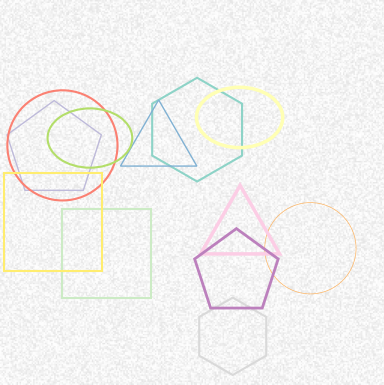[{"shape": "hexagon", "thickness": 1.5, "radius": 0.67, "center": [0.512, 0.663]}, {"shape": "oval", "thickness": 2.5, "radius": 0.56, "center": [0.622, 0.695]}, {"shape": "pentagon", "thickness": 1, "radius": 0.64, "center": [0.141, 0.61]}, {"shape": "circle", "thickness": 1.5, "radius": 0.72, "center": [0.162, 0.622]}, {"shape": "triangle", "thickness": 1, "radius": 0.57, "center": [0.412, 0.626]}, {"shape": "circle", "thickness": 0.5, "radius": 0.59, "center": [0.806, 0.355]}, {"shape": "oval", "thickness": 1.5, "radius": 0.55, "center": [0.234, 0.641]}, {"shape": "triangle", "thickness": 2.5, "radius": 0.59, "center": [0.624, 0.4]}, {"shape": "hexagon", "thickness": 1.5, "radius": 0.5, "center": [0.604, 0.126]}, {"shape": "pentagon", "thickness": 2, "radius": 0.57, "center": [0.614, 0.292]}, {"shape": "square", "thickness": 1.5, "radius": 0.58, "center": [0.277, 0.343]}, {"shape": "square", "thickness": 1.5, "radius": 0.64, "center": [0.138, 0.424]}]